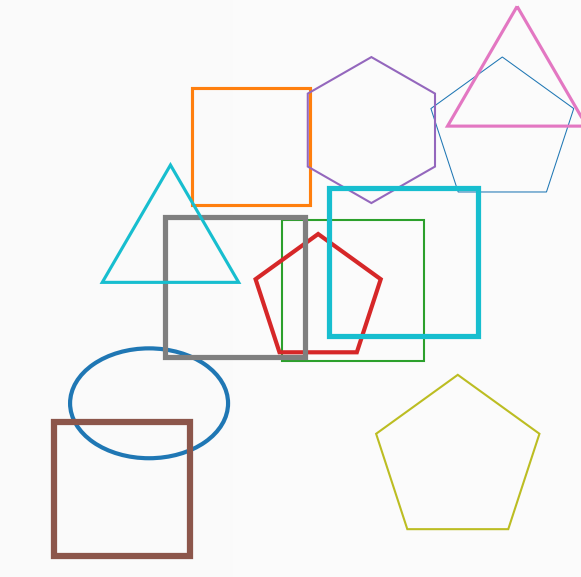[{"shape": "oval", "thickness": 2, "radius": 0.68, "center": [0.256, 0.301]}, {"shape": "pentagon", "thickness": 0.5, "radius": 0.65, "center": [0.864, 0.771]}, {"shape": "square", "thickness": 1.5, "radius": 0.51, "center": [0.432, 0.745]}, {"shape": "square", "thickness": 1, "radius": 0.61, "center": [0.608, 0.496]}, {"shape": "pentagon", "thickness": 2, "radius": 0.57, "center": [0.547, 0.481]}, {"shape": "hexagon", "thickness": 1, "radius": 0.63, "center": [0.639, 0.774]}, {"shape": "square", "thickness": 3, "radius": 0.58, "center": [0.21, 0.152]}, {"shape": "triangle", "thickness": 1.5, "radius": 0.69, "center": [0.89, 0.85]}, {"shape": "square", "thickness": 2.5, "radius": 0.61, "center": [0.404, 0.502]}, {"shape": "pentagon", "thickness": 1, "radius": 0.74, "center": [0.788, 0.202]}, {"shape": "square", "thickness": 2.5, "radius": 0.64, "center": [0.694, 0.545]}, {"shape": "triangle", "thickness": 1.5, "radius": 0.68, "center": [0.293, 0.578]}]